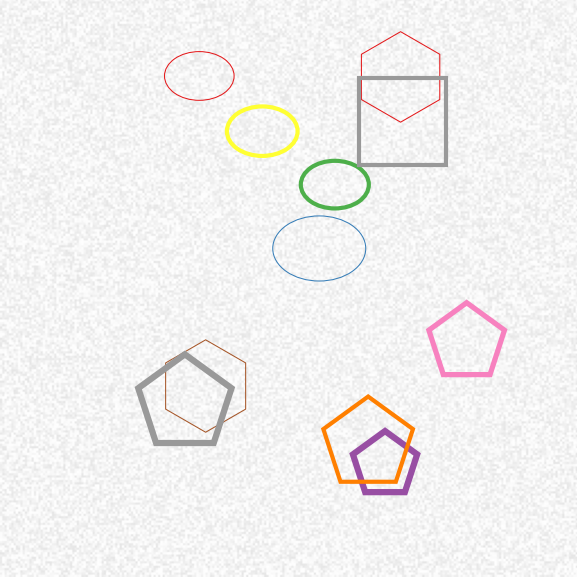[{"shape": "hexagon", "thickness": 0.5, "radius": 0.39, "center": [0.694, 0.866]}, {"shape": "oval", "thickness": 0.5, "radius": 0.3, "center": [0.345, 0.868]}, {"shape": "oval", "thickness": 0.5, "radius": 0.4, "center": [0.553, 0.569]}, {"shape": "oval", "thickness": 2, "radius": 0.29, "center": [0.58, 0.679]}, {"shape": "pentagon", "thickness": 3, "radius": 0.29, "center": [0.667, 0.194]}, {"shape": "pentagon", "thickness": 2, "radius": 0.41, "center": [0.638, 0.231]}, {"shape": "oval", "thickness": 2, "radius": 0.31, "center": [0.454, 0.772]}, {"shape": "hexagon", "thickness": 0.5, "radius": 0.4, "center": [0.356, 0.331]}, {"shape": "pentagon", "thickness": 2.5, "radius": 0.34, "center": [0.808, 0.406]}, {"shape": "pentagon", "thickness": 3, "radius": 0.42, "center": [0.32, 0.301]}, {"shape": "square", "thickness": 2, "radius": 0.38, "center": [0.697, 0.789]}]